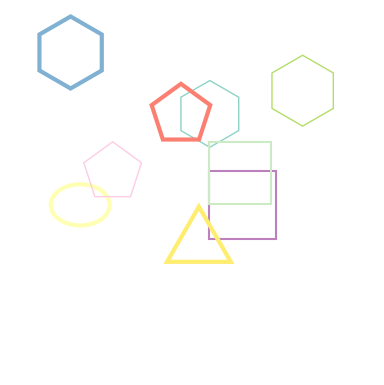[{"shape": "hexagon", "thickness": 1, "radius": 0.43, "center": [0.545, 0.704]}, {"shape": "oval", "thickness": 3, "radius": 0.38, "center": [0.208, 0.468]}, {"shape": "pentagon", "thickness": 3, "radius": 0.4, "center": [0.47, 0.702]}, {"shape": "hexagon", "thickness": 3, "radius": 0.47, "center": [0.183, 0.864]}, {"shape": "hexagon", "thickness": 1, "radius": 0.46, "center": [0.786, 0.764]}, {"shape": "pentagon", "thickness": 1, "radius": 0.39, "center": [0.293, 0.553]}, {"shape": "square", "thickness": 1.5, "radius": 0.44, "center": [0.629, 0.468]}, {"shape": "square", "thickness": 1.5, "radius": 0.4, "center": [0.622, 0.551]}, {"shape": "triangle", "thickness": 3, "radius": 0.48, "center": [0.517, 0.368]}]